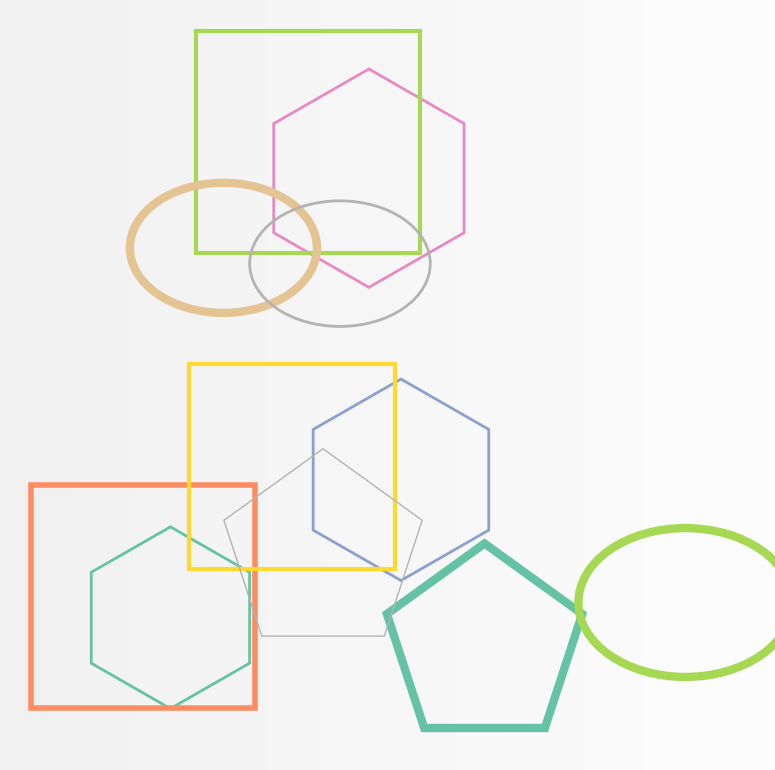[{"shape": "hexagon", "thickness": 1, "radius": 0.59, "center": [0.22, 0.198]}, {"shape": "pentagon", "thickness": 3, "radius": 0.66, "center": [0.625, 0.162]}, {"shape": "square", "thickness": 2, "radius": 0.72, "center": [0.184, 0.225]}, {"shape": "hexagon", "thickness": 1, "radius": 0.65, "center": [0.517, 0.377]}, {"shape": "hexagon", "thickness": 1, "radius": 0.71, "center": [0.476, 0.769]}, {"shape": "oval", "thickness": 3, "radius": 0.69, "center": [0.884, 0.217]}, {"shape": "square", "thickness": 1.5, "radius": 0.72, "center": [0.397, 0.815]}, {"shape": "square", "thickness": 1.5, "radius": 0.67, "center": [0.377, 0.395]}, {"shape": "oval", "thickness": 3, "radius": 0.6, "center": [0.288, 0.678]}, {"shape": "oval", "thickness": 1, "radius": 0.58, "center": [0.439, 0.658]}, {"shape": "pentagon", "thickness": 0.5, "radius": 0.67, "center": [0.417, 0.283]}]